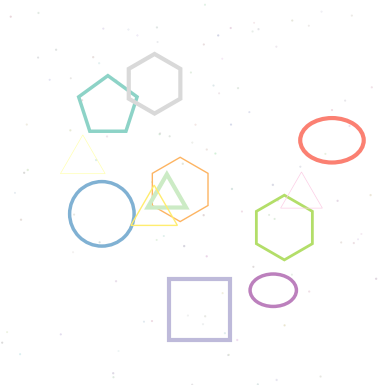[{"shape": "pentagon", "thickness": 2.5, "radius": 0.4, "center": [0.28, 0.724]}, {"shape": "triangle", "thickness": 0.5, "radius": 0.34, "center": [0.215, 0.582]}, {"shape": "square", "thickness": 3, "radius": 0.4, "center": [0.518, 0.196]}, {"shape": "oval", "thickness": 3, "radius": 0.41, "center": [0.862, 0.636]}, {"shape": "circle", "thickness": 2.5, "radius": 0.42, "center": [0.265, 0.445]}, {"shape": "hexagon", "thickness": 1, "radius": 0.42, "center": [0.468, 0.508]}, {"shape": "hexagon", "thickness": 2, "radius": 0.42, "center": [0.739, 0.409]}, {"shape": "triangle", "thickness": 0.5, "radius": 0.31, "center": [0.783, 0.491]}, {"shape": "hexagon", "thickness": 3, "radius": 0.39, "center": [0.401, 0.782]}, {"shape": "oval", "thickness": 2.5, "radius": 0.3, "center": [0.71, 0.246]}, {"shape": "triangle", "thickness": 3, "radius": 0.29, "center": [0.433, 0.49]}, {"shape": "triangle", "thickness": 1, "radius": 0.35, "center": [0.4, 0.449]}]